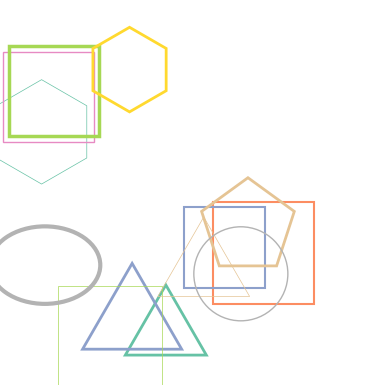[{"shape": "hexagon", "thickness": 0.5, "radius": 0.68, "center": [0.108, 0.657]}, {"shape": "triangle", "thickness": 2, "radius": 0.61, "center": [0.431, 0.138]}, {"shape": "square", "thickness": 1.5, "radius": 0.66, "center": [0.684, 0.343]}, {"shape": "square", "thickness": 1.5, "radius": 0.53, "center": [0.583, 0.358]}, {"shape": "triangle", "thickness": 2, "radius": 0.74, "center": [0.343, 0.167]}, {"shape": "square", "thickness": 1, "radius": 0.59, "center": [0.126, 0.747]}, {"shape": "square", "thickness": 2.5, "radius": 0.58, "center": [0.141, 0.764]}, {"shape": "square", "thickness": 0.5, "radius": 0.68, "center": [0.285, 0.122]}, {"shape": "hexagon", "thickness": 2, "radius": 0.55, "center": [0.336, 0.819]}, {"shape": "pentagon", "thickness": 2, "radius": 0.63, "center": [0.644, 0.412]}, {"shape": "triangle", "thickness": 0.5, "radius": 0.69, "center": [0.529, 0.299]}, {"shape": "oval", "thickness": 3, "radius": 0.72, "center": [0.117, 0.311]}, {"shape": "circle", "thickness": 1, "radius": 0.61, "center": [0.626, 0.289]}]